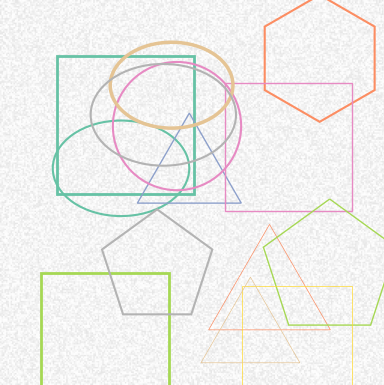[{"shape": "square", "thickness": 2, "radius": 0.89, "center": [0.326, 0.675]}, {"shape": "oval", "thickness": 1.5, "radius": 0.89, "center": [0.314, 0.563]}, {"shape": "hexagon", "thickness": 1.5, "radius": 0.82, "center": [0.83, 0.848]}, {"shape": "triangle", "thickness": 0.5, "radius": 0.91, "center": [0.7, 0.235]}, {"shape": "triangle", "thickness": 1, "radius": 0.78, "center": [0.492, 0.55]}, {"shape": "circle", "thickness": 1.5, "radius": 0.83, "center": [0.46, 0.672]}, {"shape": "square", "thickness": 1, "radius": 0.83, "center": [0.75, 0.618]}, {"shape": "pentagon", "thickness": 1, "radius": 0.9, "center": [0.856, 0.302]}, {"shape": "square", "thickness": 2, "radius": 0.83, "center": [0.272, 0.126]}, {"shape": "square", "thickness": 0.5, "radius": 0.71, "center": [0.771, 0.115]}, {"shape": "oval", "thickness": 2.5, "radius": 0.8, "center": [0.446, 0.779]}, {"shape": "triangle", "thickness": 0.5, "radius": 0.74, "center": [0.65, 0.132]}, {"shape": "pentagon", "thickness": 1.5, "radius": 0.75, "center": [0.408, 0.305]}, {"shape": "oval", "thickness": 1.5, "radius": 0.94, "center": [0.424, 0.702]}]